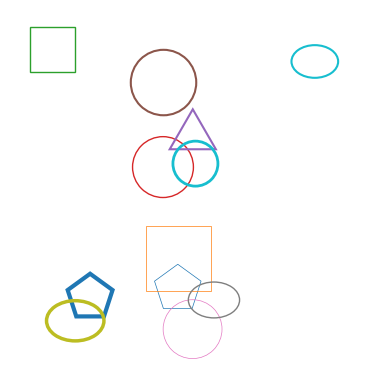[{"shape": "pentagon", "thickness": 0.5, "radius": 0.32, "center": [0.462, 0.25]}, {"shape": "pentagon", "thickness": 3, "radius": 0.31, "center": [0.234, 0.228]}, {"shape": "square", "thickness": 0.5, "radius": 0.42, "center": [0.464, 0.328]}, {"shape": "square", "thickness": 1, "radius": 0.29, "center": [0.137, 0.872]}, {"shape": "circle", "thickness": 1, "radius": 0.4, "center": [0.423, 0.566]}, {"shape": "triangle", "thickness": 1.5, "radius": 0.35, "center": [0.501, 0.647]}, {"shape": "circle", "thickness": 1.5, "radius": 0.43, "center": [0.425, 0.786]}, {"shape": "circle", "thickness": 0.5, "radius": 0.38, "center": [0.5, 0.145]}, {"shape": "oval", "thickness": 1, "radius": 0.33, "center": [0.556, 0.221]}, {"shape": "oval", "thickness": 2.5, "radius": 0.37, "center": [0.195, 0.167]}, {"shape": "circle", "thickness": 2, "radius": 0.29, "center": [0.508, 0.575]}, {"shape": "oval", "thickness": 1.5, "radius": 0.3, "center": [0.818, 0.84]}]